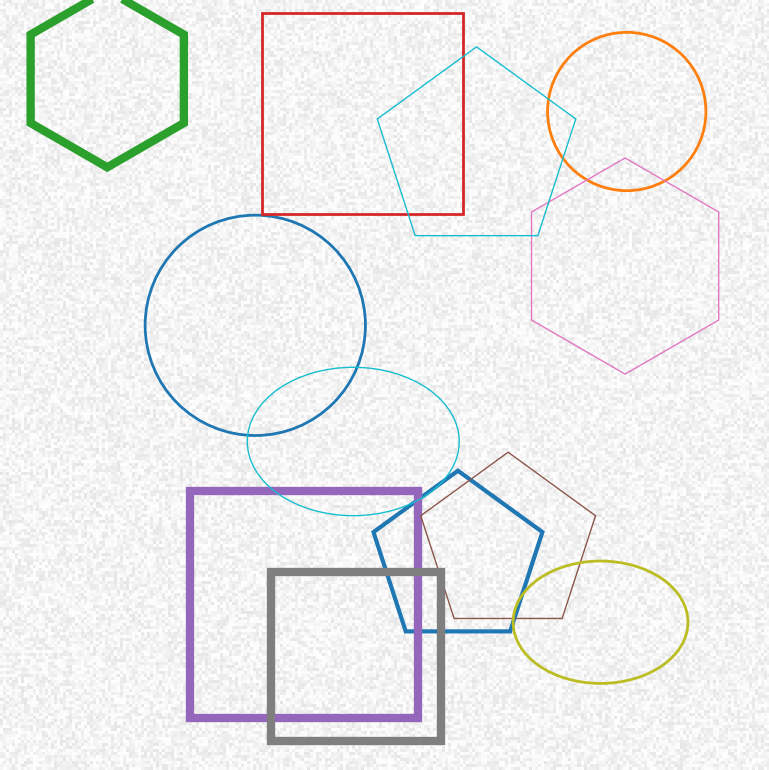[{"shape": "circle", "thickness": 1, "radius": 0.72, "center": [0.332, 0.577]}, {"shape": "pentagon", "thickness": 1.5, "radius": 0.58, "center": [0.595, 0.273]}, {"shape": "circle", "thickness": 1, "radius": 0.51, "center": [0.814, 0.855]}, {"shape": "hexagon", "thickness": 3, "radius": 0.57, "center": [0.139, 0.898]}, {"shape": "square", "thickness": 1, "radius": 0.65, "center": [0.47, 0.852]}, {"shape": "square", "thickness": 3, "radius": 0.74, "center": [0.395, 0.215]}, {"shape": "pentagon", "thickness": 0.5, "radius": 0.6, "center": [0.66, 0.293]}, {"shape": "hexagon", "thickness": 0.5, "radius": 0.7, "center": [0.812, 0.655]}, {"shape": "square", "thickness": 3, "radius": 0.55, "center": [0.463, 0.148]}, {"shape": "oval", "thickness": 1, "radius": 0.57, "center": [0.78, 0.192]}, {"shape": "oval", "thickness": 0.5, "radius": 0.69, "center": [0.459, 0.427]}, {"shape": "pentagon", "thickness": 0.5, "radius": 0.68, "center": [0.619, 0.804]}]